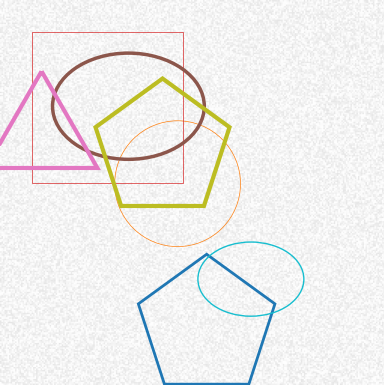[{"shape": "pentagon", "thickness": 2, "radius": 0.93, "center": [0.537, 0.153]}, {"shape": "circle", "thickness": 0.5, "radius": 0.82, "center": [0.461, 0.523]}, {"shape": "square", "thickness": 0.5, "radius": 0.98, "center": [0.28, 0.721]}, {"shape": "oval", "thickness": 2.5, "radius": 0.99, "center": [0.334, 0.724]}, {"shape": "triangle", "thickness": 3, "radius": 0.84, "center": [0.108, 0.647]}, {"shape": "pentagon", "thickness": 3, "radius": 0.91, "center": [0.422, 0.613]}, {"shape": "oval", "thickness": 1, "radius": 0.69, "center": [0.652, 0.275]}]